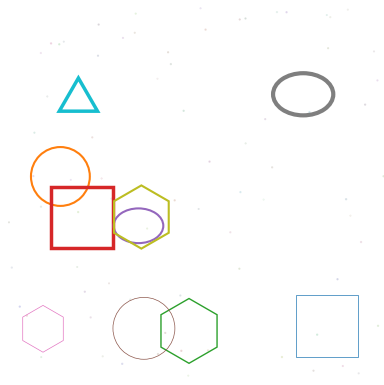[{"shape": "square", "thickness": 0.5, "radius": 0.41, "center": [0.849, 0.153]}, {"shape": "circle", "thickness": 1.5, "radius": 0.38, "center": [0.157, 0.542]}, {"shape": "hexagon", "thickness": 1, "radius": 0.42, "center": [0.491, 0.14]}, {"shape": "square", "thickness": 2.5, "radius": 0.4, "center": [0.213, 0.435]}, {"shape": "oval", "thickness": 1.5, "radius": 0.32, "center": [0.36, 0.414]}, {"shape": "circle", "thickness": 0.5, "radius": 0.4, "center": [0.374, 0.147]}, {"shape": "hexagon", "thickness": 0.5, "radius": 0.3, "center": [0.112, 0.146]}, {"shape": "oval", "thickness": 3, "radius": 0.39, "center": [0.787, 0.755]}, {"shape": "hexagon", "thickness": 1.5, "radius": 0.41, "center": [0.367, 0.436]}, {"shape": "triangle", "thickness": 2.5, "radius": 0.29, "center": [0.204, 0.74]}]